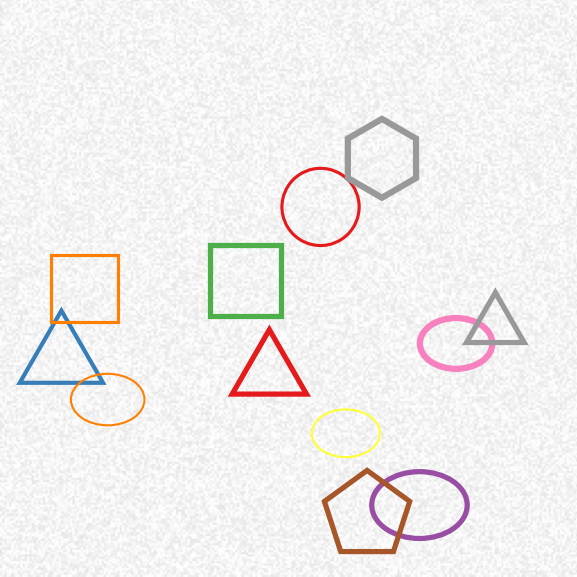[{"shape": "circle", "thickness": 1.5, "radius": 0.33, "center": [0.555, 0.641]}, {"shape": "triangle", "thickness": 2.5, "radius": 0.37, "center": [0.466, 0.354]}, {"shape": "triangle", "thickness": 2, "radius": 0.42, "center": [0.106, 0.378]}, {"shape": "square", "thickness": 2.5, "radius": 0.31, "center": [0.424, 0.513]}, {"shape": "oval", "thickness": 2.5, "radius": 0.41, "center": [0.726, 0.125]}, {"shape": "oval", "thickness": 1, "radius": 0.32, "center": [0.186, 0.307]}, {"shape": "square", "thickness": 1.5, "radius": 0.29, "center": [0.146, 0.5]}, {"shape": "oval", "thickness": 1, "radius": 0.29, "center": [0.599, 0.249]}, {"shape": "pentagon", "thickness": 2.5, "radius": 0.39, "center": [0.636, 0.107]}, {"shape": "oval", "thickness": 3, "radius": 0.31, "center": [0.79, 0.404]}, {"shape": "triangle", "thickness": 2.5, "radius": 0.29, "center": [0.858, 0.435]}, {"shape": "hexagon", "thickness": 3, "radius": 0.34, "center": [0.661, 0.725]}]